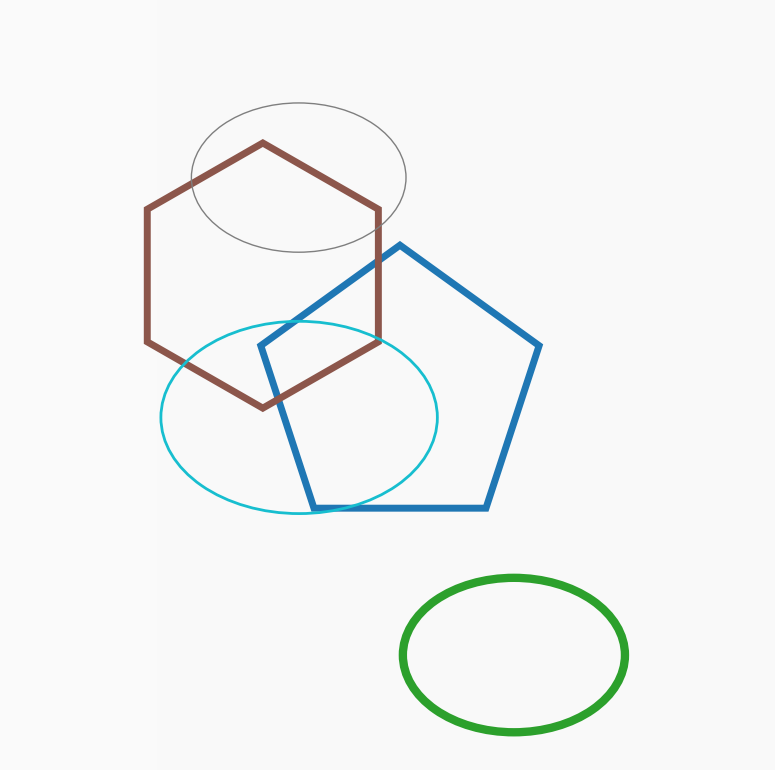[{"shape": "pentagon", "thickness": 2.5, "radius": 0.94, "center": [0.516, 0.493]}, {"shape": "oval", "thickness": 3, "radius": 0.72, "center": [0.663, 0.149]}, {"shape": "hexagon", "thickness": 2.5, "radius": 0.86, "center": [0.339, 0.642]}, {"shape": "oval", "thickness": 0.5, "radius": 0.69, "center": [0.385, 0.769]}, {"shape": "oval", "thickness": 1, "radius": 0.89, "center": [0.386, 0.458]}]